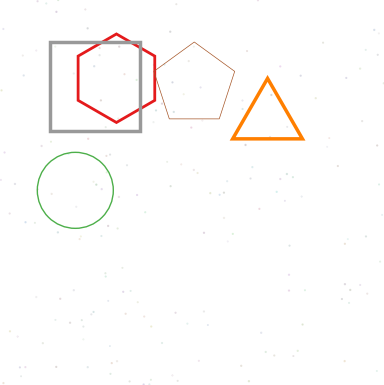[{"shape": "hexagon", "thickness": 2, "radius": 0.57, "center": [0.302, 0.797]}, {"shape": "circle", "thickness": 1, "radius": 0.49, "center": [0.196, 0.506]}, {"shape": "triangle", "thickness": 2.5, "radius": 0.52, "center": [0.695, 0.692]}, {"shape": "pentagon", "thickness": 0.5, "radius": 0.55, "center": [0.505, 0.781]}, {"shape": "square", "thickness": 2.5, "radius": 0.58, "center": [0.247, 0.775]}]